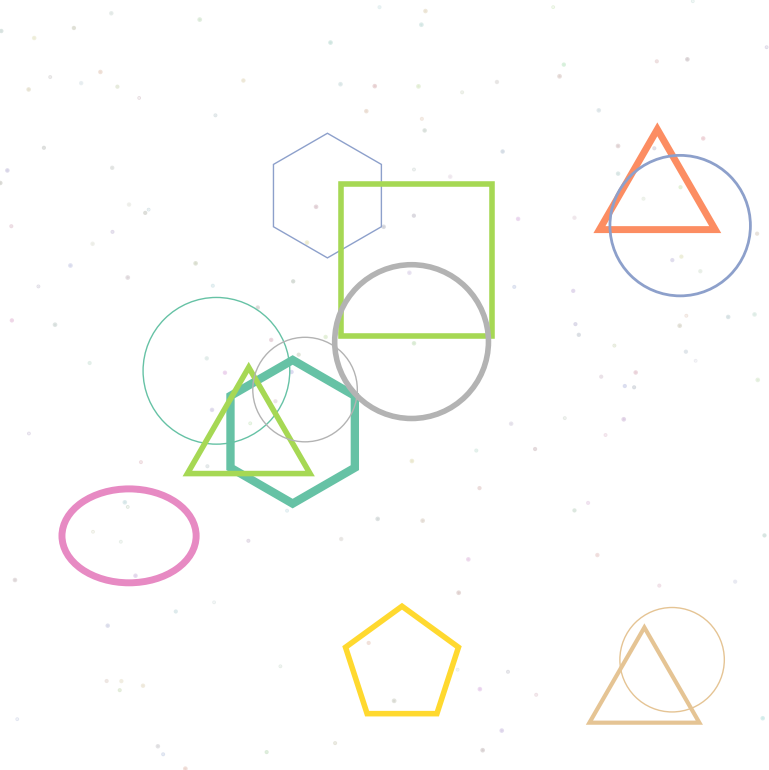[{"shape": "circle", "thickness": 0.5, "radius": 0.48, "center": [0.281, 0.518]}, {"shape": "hexagon", "thickness": 3, "radius": 0.47, "center": [0.38, 0.439]}, {"shape": "triangle", "thickness": 2.5, "radius": 0.43, "center": [0.854, 0.745]}, {"shape": "circle", "thickness": 1, "radius": 0.46, "center": [0.883, 0.707]}, {"shape": "hexagon", "thickness": 0.5, "radius": 0.4, "center": [0.425, 0.746]}, {"shape": "oval", "thickness": 2.5, "radius": 0.44, "center": [0.168, 0.304]}, {"shape": "square", "thickness": 2, "radius": 0.49, "center": [0.541, 0.662]}, {"shape": "triangle", "thickness": 2, "radius": 0.46, "center": [0.323, 0.431]}, {"shape": "pentagon", "thickness": 2, "radius": 0.39, "center": [0.522, 0.136]}, {"shape": "triangle", "thickness": 1.5, "radius": 0.41, "center": [0.837, 0.103]}, {"shape": "circle", "thickness": 0.5, "radius": 0.34, "center": [0.873, 0.143]}, {"shape": "circle", "thickness": 0.5, "radius": 0.34, "center": [0.396, 0.494]}, {"shape": "circle", "thickness": 2, "radius": 0.5, "center": [0.535, 0.556]}]